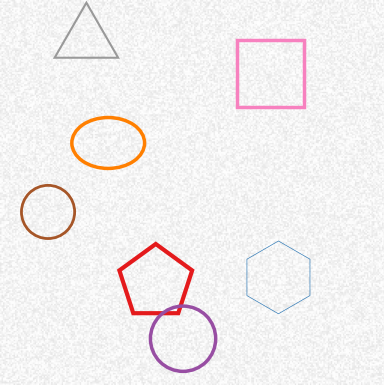[{"shape": "pentagon", "thickness": 3, "radius": 0.5, "center": [0.405, 0.267]}, {"shape": "hexagon", "thickness": 0.5, "radius": 0.47, "center": [0.723, 0.28]}, {"shape": "circle", "thickness": 2.5, "radius": 0.42, "center": [0.475, 0.12]}, {"shape": "oval", "thickness": 2.5, "radius": 0.47, "center": [0.281, 0.629]}, {"shape": "circle", "thickness": 2, "radius": 0.35, "center": [0.125, 0.449]}, {"shape": "square", "thickness": 2.5, "radius": 0.43, "center": [0.704, 0.809]}, {"shape": "triangle", "thickness": 1.5, "radius": 0.48, "center": [0.224, 0.898]}]